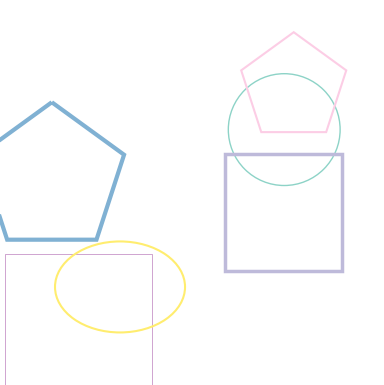[{"shape": "circle", "thickness": 1, "radius": 0.73, "center": [0.738, 0.663]}, {"shape": "square", "thickness": 2.5, "radius": 0.76, "center": [0.735, 0.448]}, {"shape": "pentagon", "thickness": 3, "radius": 0.99, "center": [0.135, 0.537]}, {"shape": "pentagon", "thickness": 1.5, "radius": 0.72, "center": [0.763, 0.773]}, {"shape": "square", "thickness": 0.5, "radius": 0.95, "center": [0.205, 0.15]}, {"shape": "oval", "thickness": 1.5, "radius": 0.84, "center": [0.312, 0.255]}]